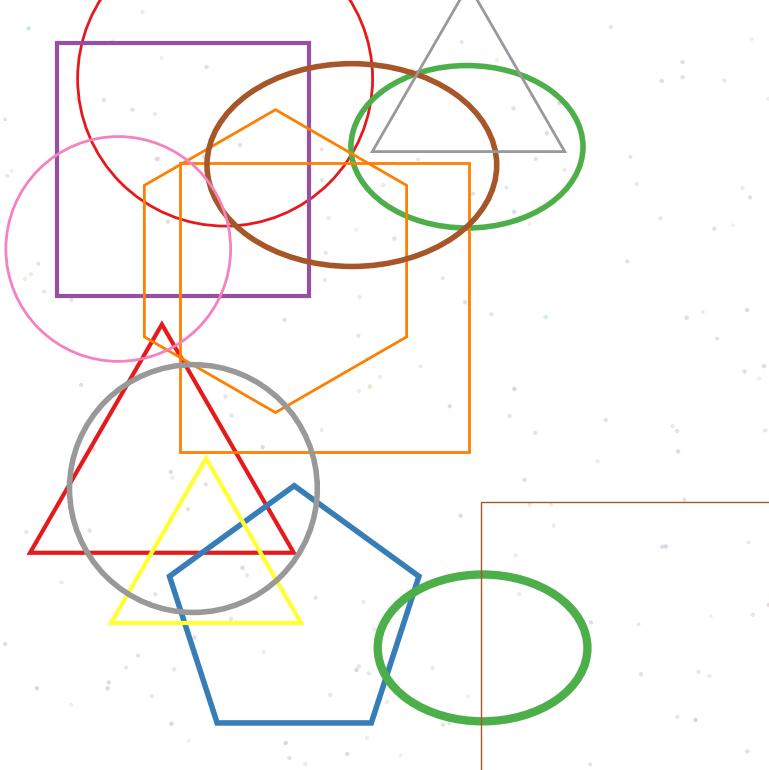[{"shape": "triangle", "thickness": 1.5, "radius": 0.99, "center": [0.21, 0.381]}, {"shape": "circle", "thickness": 1, "radius": 0.96, "center": [0.292, 0.898]}, {"shape": "pentagon", "thickness": 2, "radius": 0.85, "center": [0.382, 0.199]}, {"shape": "oval", "thickness": 2, "radius": 0.75, "center": [0.606, 0.809]}, {"shape": "oval", "thickness": 3, "radius": 0.68, "center": [0.627, 0.159]}, {"shape": "square", "thickness": 1.5, "radius": 0.82, "center": [0.238, 0.78]}, {"shape": "square", "thickness": 1, "radius": 0.94, "center": [0.422, 0.601]}, {"shape": "hexagon", "thickness": 1, "radius": 0.98, "center": [0.358, 0.661]}, {"shape": "triangle", "thickness": 1.5, "radius": 0.71, "center": [0.268, 0.262]}, {"shape": "oval", "thickness": 2, "radius": 0.94, "center": [0.457, 0.786]}, {"shape": "square", "thickness": 0.5, "radius": 0.98, "center": [0.821, 0.152]}, {"shape": "circle", "thickness": 1, "radius": 0.73, "center": [0.154, 0.677]}, {"shape": "circle", "thickness": 2, "radius": 0.8, "center": [0.251, 0.366]}, {"shape": "triangle", "thickness": 1, "radius": 0.72, "center": [0.608, 0.875]}]